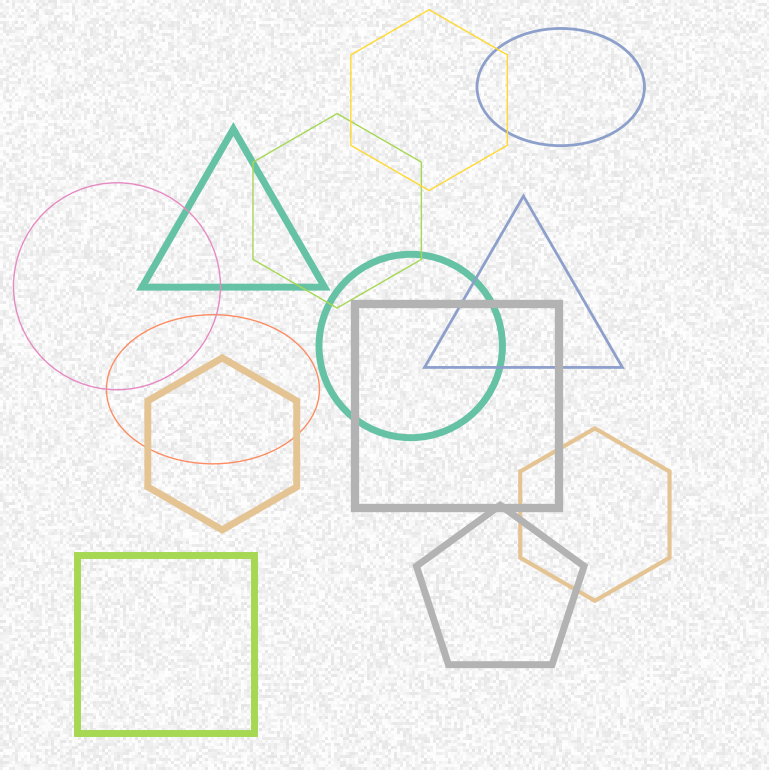[{"shape": "triangle", "thickness": 2.5, "radius": 0.68, "center": [0.303, 0.696]}, {"shape": "circle", "thickness": 2.5, "radius": 0.6, "center": [0.533, 0.551]}, {"shape": "oval", "thickness": 0.5, "radius": 0.69, "center": [0.277, 0.494]}, {"shape": "oval", "thickness": 1, "radius": 0.54, "center": [0.728, 0.887]}, {"shape": "triangle", "thickness": 1, "radius": 0.74, "center": [0.68, 0.597]}, {"shape": "circle", "thickness": 0.5, "radius": 0.67, "center": [0.152, 0.628]}, {"shape": "square", "thickness": 2.5, "radius": 0.58, "center": [0.215, 0.164]}, {"shape": "hexagon", "thickness": 0.5, "radius": 0.63, "center": [0.438, 0.726]}, {"shape": "hexagon", "thickness": 0.5, "radius": 0.59, "center": [0.557, 0.87]}, {"shape": "hexagon", "thickness": 1.5, "radius": 0.56, "center": [0.773, 0.332]}, {"shape": "hexagon", "thickness": 2.5, "radius": 0.56, "center": [0.289, 0.424]}, {"shape": "pentagon", "thickness": 2.5, "radius": 0.57, "center": [0.65, 0.229]}, {"shape": "square", "thickness": 3, "radius": 0.66, "center": [0.593, 0.473]}]